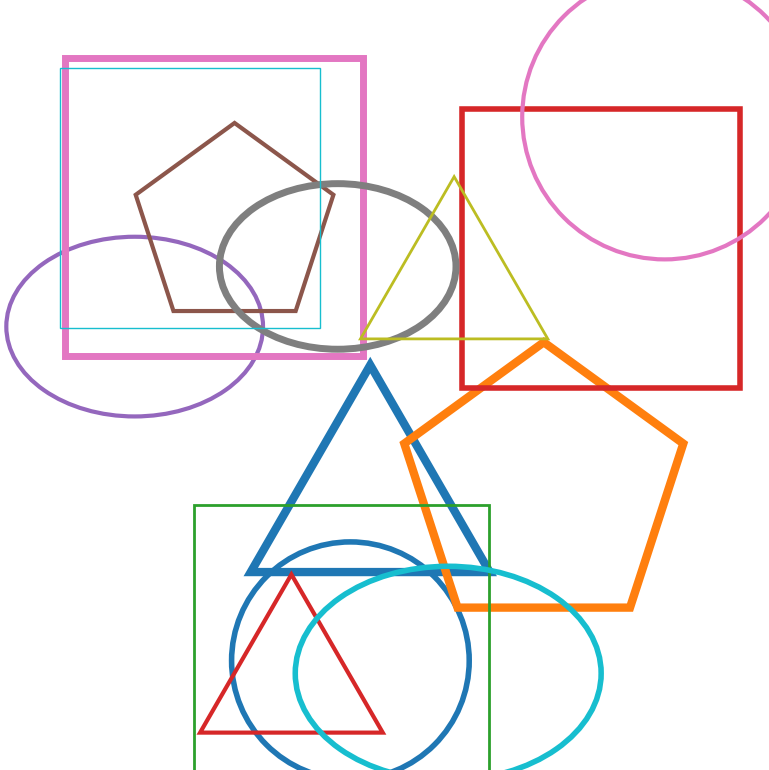[{"shape": "circle", "thickness": 2, "radius": 0.77, "center": [0.455, 0.142]}, {"shape": "triangle", "thickness": 3, "radius": 0.9, "center": [0.481, 0.347]}, {"shape": "pentagon", "thickness": 3, "radius": 0.95, "center": [0.706, 0.365]}, {"shape": "square", "thickness": 1, "radius": 0.96, "center": [0.443, 0.152]}, {"shape": "square", "thickness": 2, "radius": 0.9, "center": [0.781, 0.678]}, {"shape": "triangle", "thickness": 1.5, "radius": 0.68, "center": [0.378, 0.117]}, {"shape": "oval", "thickness": 1.5, "radius": 0.83, "center": [0.175, 0.576]}, {"shape": "pentagon", "thickness": 1.5, "radius": 0.68, "center": [0.305, 0.705]}, {"shape": "square", "thickness": 2.5, "radius": 0.97, "center": [0.278, 0.731]}, {"shape": "circle", "thickness": 1.5, "radius": 0.93, "center": [0.863, 0.848]}, {"shape": "oval", "thickness": 2.5, "radius": 0.77, "center": [0.439, 0.654]}, {"shape": "triangle", "thickness": 1, "radius": 0.7, "center": [0.59, 0.63]}, {"shape": "oval", "thickness": 2, "radius": 0.99, "center": [0.582, 0.126]}, {"shape": "square", "thickness": 0.5, "radius": 0.84, "center": [0.246, 0.742]}]